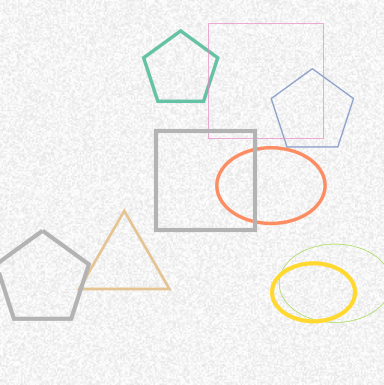[{"shape": "pentagon", "thickness": 2.5, "radius": 0.51, "center": [0.469, 0.819]}, {"shape": "oval", "thickness": 2.5, "radius": 0.7, "center": [0.704, 0.518]}, {"shape": "pentagon", "thickness": 1, "radius": 0.56, "center": [0.811, 0.709]}, {"shape": "square", "thickness": 0.5, "radius": 0.75, "center": [0.691, 0.79]}, {"shape": "oval", "thickness": 0.5, "radius": 0.73, "center": [0.871, 0.264]}, {"shape": "oval", "thickness": 3, "radius": 0.54, "center": [0.814, 0.241]}, {"shape": "triangle", "thickness": 2, "radius": 0.68, "center": [0.323, 0.317]}, {"shape": "pentagon", "thickness": 3, "radius": 0.63, "center": [0.111, 0.274]}, {"shape": "square", "thickness": 3, "radius": 0.64, "center": [0.534, 0.532]}]